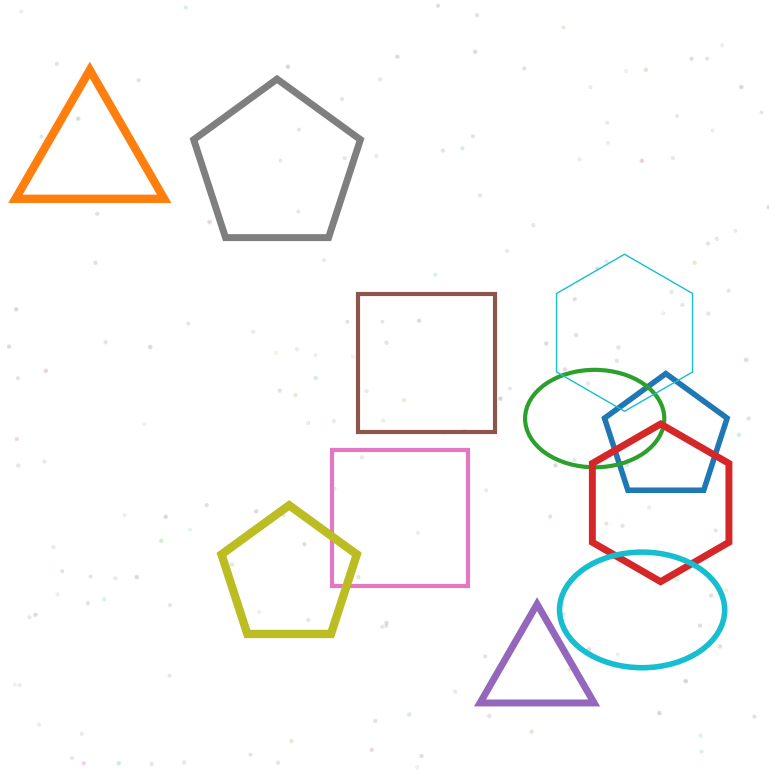[{"shape": "pentagon", "thickness": 2, "radius": 0.42, "center": [0.865, 0.431]}, {"shape": "triangle", "thickness": 3, "radius": 0.56, "center": [0.117, 0.798]}, {"shape": "oval", "thickness": 1.5, "radius": 0.45, "center": [0.772, 0.456]}, {"shape": "hexagon", "thickness": 2.5, "radius": 0.51, "center": [0.858, 0.347]}, {"shape": "triangle", "thickness": 2.5, "radius": 0.43, "center": [0.698, 0.13]}, {"shape": "square", "thickness": 1.5, "radius": 0.44, "center": [0.554, 0.529]}, {"shape": "square", "thickness": 1.5, "radius": 0.44, "center": [0.52, 0.327]}, {"shape": "pentagon", "thickness": 2.5, "radius": 0.57, "center": [0.36, 0.783]}, {"shape": "pentagon", "thickness": 3, "radius": 0.46, "center": [0.376, 0.251]}, {"shape": "oval", "thickness": 2, "radius": 0.54, "center": [0.834, 0.208]}, {"shape": "hexagon", "thickness": 0.5, "radius": 0.51, "center": [0.811, 0.568]}]